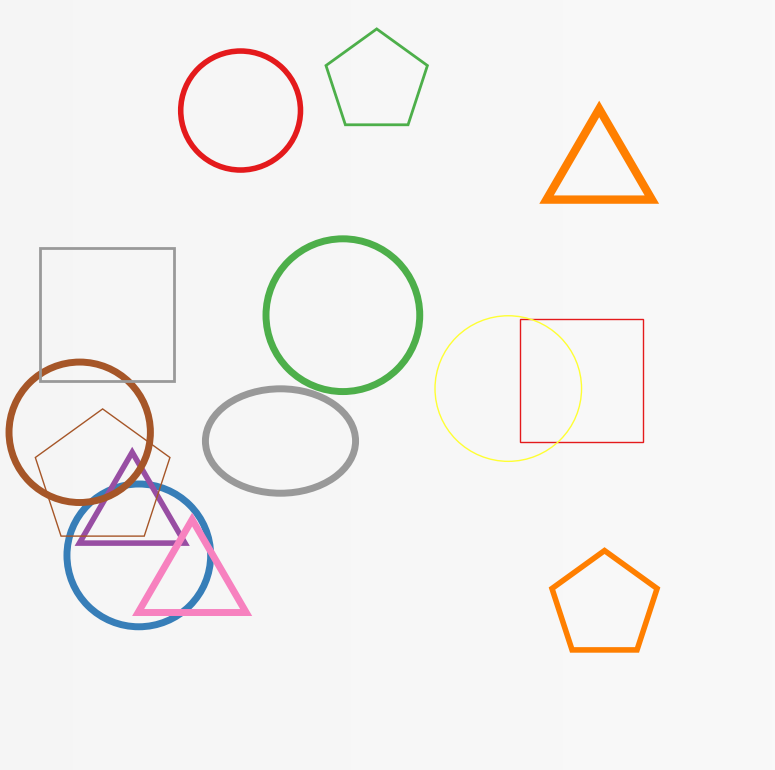[{"shape": "circle", "thickness": 2, "radius": 0.39, "center": [0.31, 0.856]}, {"shape": "square", "thickness": 0.5, "radius": 0.4, "center": [0.75, 0.506]}, {"shape": "circle", "thickness": 2.5, "radius": 0.46, "center": [0.179, 0.279]}, {"shape": "circle", "thickness": 2.5, "radius": 0.5, "center": [0.442, 0.591]}, {"shape": "pentagon", "thickness": 1, "radius": 0.34, "center": [0.486, 0.894]}, {"shape": "triangle", "thickness": 2, "radius": 0.39, "center": [0.171, 0.334]}, {"shape": "pentagon", "thickness": 2, "radius": 0.36, "center": [0.78, 0.214]}, {"shape": "triangle", "thickness": 3, "radius": 0.39, "center": [0.773, 0.78]}, {"shape": "circle", "thickness": 0.5, "radius": 0.47, "center": [0.656, 0.495]}, {"shape": "pentagon", "thickness": 0.5, "radius": 0.46, "center": [0.132, 0.378]}, {"shape": "circle", "thickness": 2.5, "radius": 0.46, "center": [0.103, 0.439]}, {"shape": "triangle", "thickness": 2.5, "radius": 0.4, "center": [0.248, 0.245]}, {"shape": "square", "thickness": 1, "radius": 0.43, "center": [0.138, 0.591]}, {"shape": "oval", "thickness": 2.5, "radius": 0.48, "center": [0.362, 0.427]}]